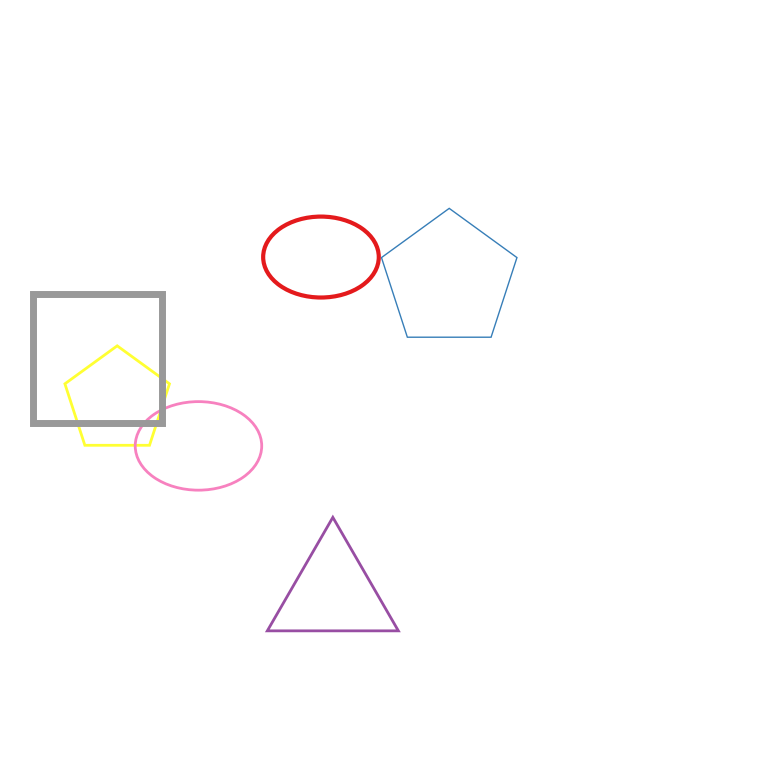[{"shape": "oval", "thickness": 1.5, "radius": 0.38, "center": [0.417, 0.666]}, {"shape": "pentagon", "thickness": 0.5, "radius": 0.46, "center": [0.583, 0.637]}, {"shape": "triangle", "thickness": 1, "radius": 0.49, "center": [0.432, 0.23]}, {"shape": "pentagon", "thickness": 1, "radius": 0.36, "center": [0.152, 0.479]}, {"shape": "oval", "thickness": 1, "radius": 0.41, "center": [0.258, 0.421]}, {"shape": "square", "thickness": 2.5, "radius": 0.42, "center": [0.126, 0.535]}]